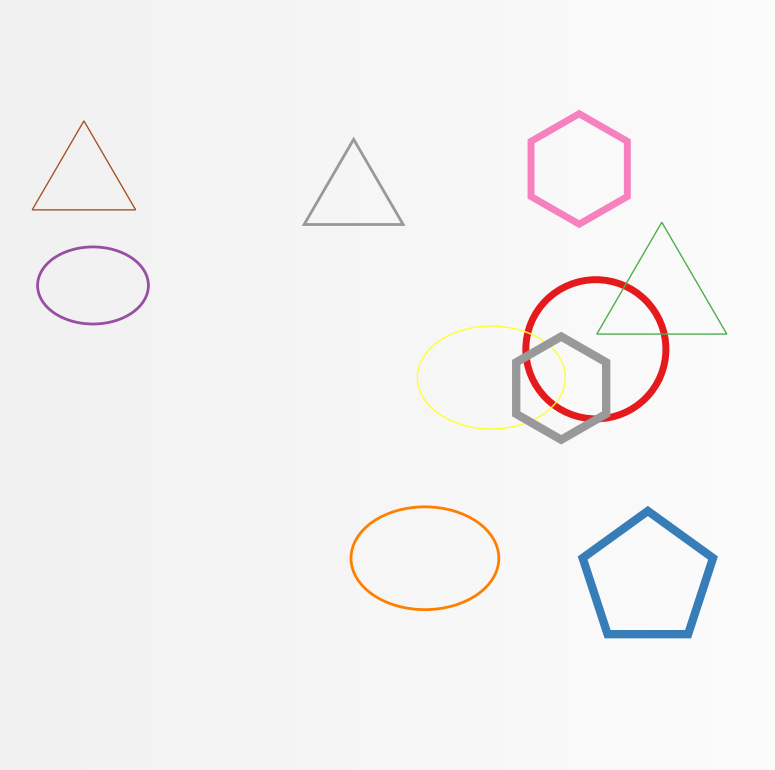[{"shape": "circle", "thickness": 2.5, "radius": 0.45, "center": [0.769, 0.546]}, {"shape": "pentagon", "thickness": 3, "radius": 0.44, "center": [0.836, 0.248]}, {"shape": "triangle", "thickness": 0.5, "radius": 0.48, "center": [0.854, 0.615]}, {"shape": "oval", "thickness": 1, "radius": 0.36, "center": [0.12, 0.629]}, {"shape": "oval", "thickness": 1, "radius": 0.48, "center": [0.548, 0.275]}, {"shape": "oval", "thickness": 0.5, "radius": 0.48, "center": [0.634, 0.51]}, {"shape": "triangle", "thickness": 0.5, "radius": 0.39, "center": [0.108, 0.766]}, {"shape": "hexagon", "thickness": 2.5, "radius": 0.36, "center": [0.747, 0.781]}, {"shape": "triangle", "thickness": 1, "radius": 0.37, "center": [0.456, 0.745]}, {"shape": "hexagon", "thickness": 3, "radius": 0.34, "center": [0.724, 0.496]}]